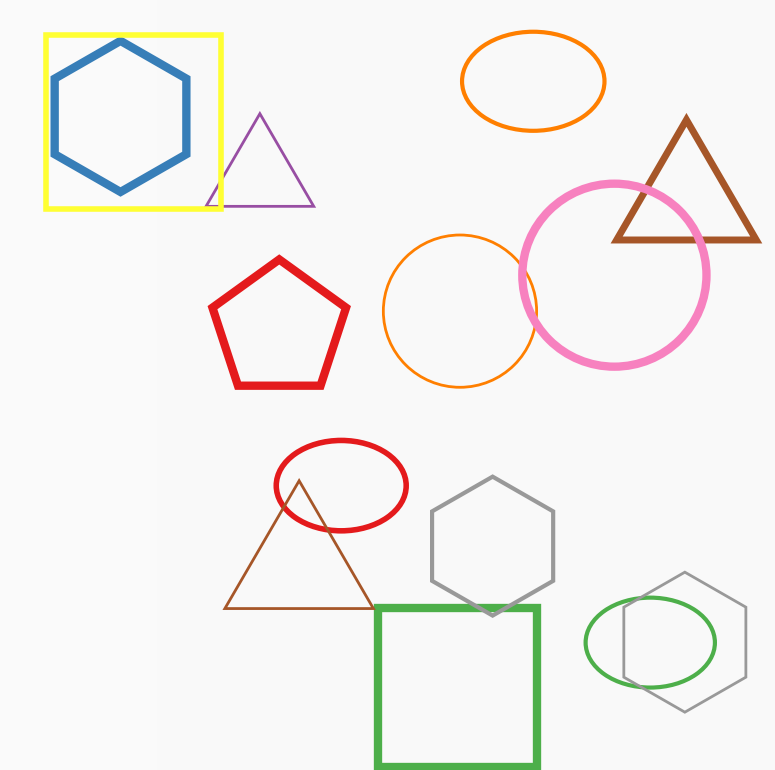[{"shape": "oval", "thickness": 2, "radius": 0.42, "center": [0.44, 0.369]}, {"shape": "pentagon", "thickness": 3, "radius": 0.45, "center": [0.36, 0.572]}, {"shape": "hexagon", "thickness": 3, "radius": 0.49, "center": [0.156, 0.849]}, {"shape": "square", "thickness": 3, "radius": 0.52, "center": [0.59, 0.107]}, {"shape": "oval", "thickness": 1.5, "radius": 0.42, "center": [0.839, 0.165]}, {"shape": "triangle", "thickness": 1, "radius": 0.4, "center": [0.335, 0.772]}, {"shape": "oval", "thickness": 1.5, "radius": 0.46, "center": [0.688, 0.894]}, {"shape": "circle", "thickness": 1, "radius": 0.49, "center": [0.594, 0.596]}, {"shape": "square", "thickness": 2, "radius": 0.57, "center": [0.172, 0.842]}, {"shape": "triangle", "thickness": 2.5, "radius": 0.52, "center": [0.886, 0.74]}, {"shape": "triangle", "thickness": 1, "radius": 0.55, "center": [0.386, 0.265]}, {"shape": "circle", "thickness": 3, "radius": 0.59, "center": [0.793, 0.643]}, {"shape": "hexagon", "thickness": 1.5, "radius": 0.45, "center": [0.636, 0.291]}, {"shape": "hexagon", "thickness": 1, "radius": 0.45, "center": [0.884, 0.166]}]